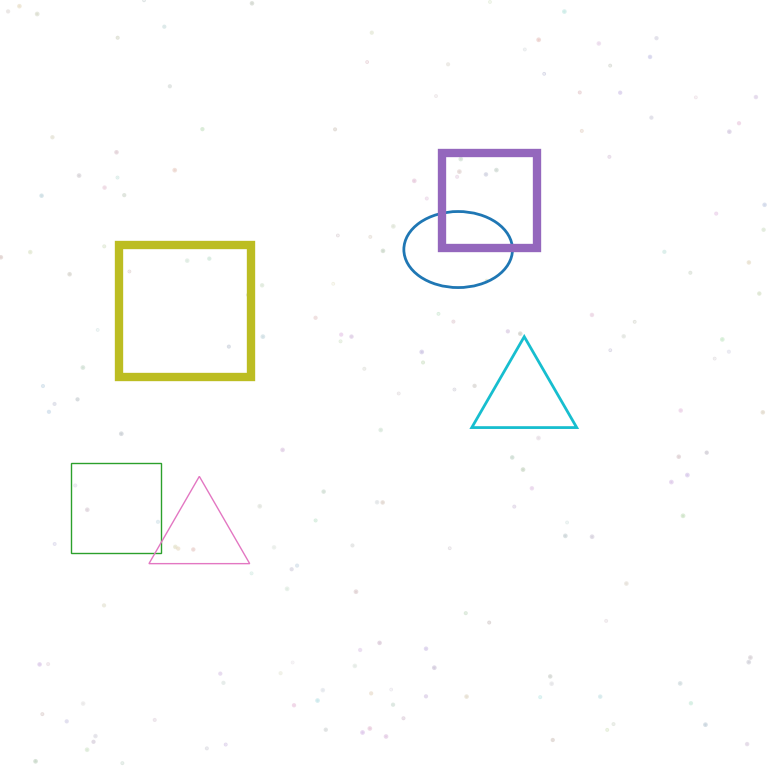[{"shape": "oval", "thickness": 1, "radius": 0.35, "center": [0.595, 0.676]}, {"shape": "square", "thickness": 0.5, "radius": 0.29, "center": [0.151, 0.341]}, {"shape": "square", "thickness": 3, "radius": 0.31, "center": [0.635, 0.74]}, {"shape": "triangle", "thickness": 0.5, "radius": 0.38, "center": [0.259, 0.306]}, {"shape": "square", "thickness": 3, "radius": 0.43, "center": [0.24, 0.596]}, {"shape": "triangle", "thickness": 1, "radius": 0.39, "center": [0.681, 0.484]}]